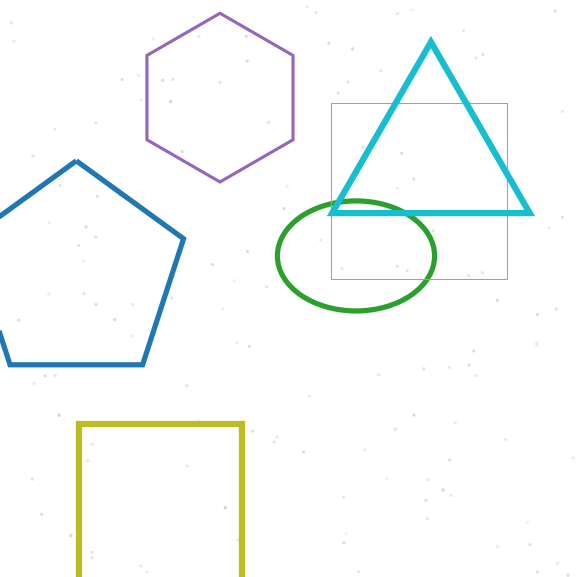[{"shape": "pentagon", "thickness": 2.5, "radius": 0.98, "center": [0.132, 0.525]}, {"shape": "oval", "thickness": 2.5, "radius": 0.68, "center": [0.616, 0.556]}, {"shape": "hexagon", "thickness": 1.5, "radius": 0.73, "center": [0.381, 0.83]}, {"shape": "square", "thickness": 0.5, "radius": 0.76, "center": [0.725, 0.669]}, {"shape": "square", "thickness": 3, "radius": 0.71, "center": [0.278, 0.125]}, {"shape": "triangle", "thickness": 3, "radius": 0.99, "center": [0.746, 0.729]}]